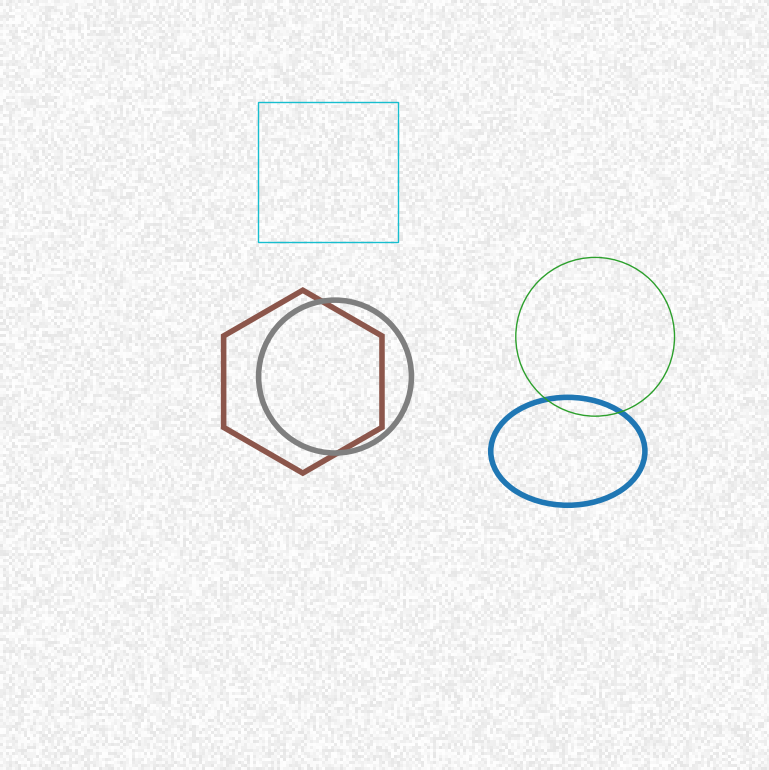[{"shape": "oval", "thickness": 2, "radius": 0.5, "center": [0.737, 0.414]}, {"shape": "circle", "thickness": 0.5, "radius": 0.52, "center": [0.773, 0.563]}, {"shape": "hexagon", "thickness": 2, "radius": 0.59, "center": [0.393, 0.504]}, {"shape": "circle", "thickness": 2, "radius": 0.5, "center": [0.435, 0.511]}, {"shape": "square", "thickness": 0.5, "radius": 0.46, "center": [0.426, 0.777]}]